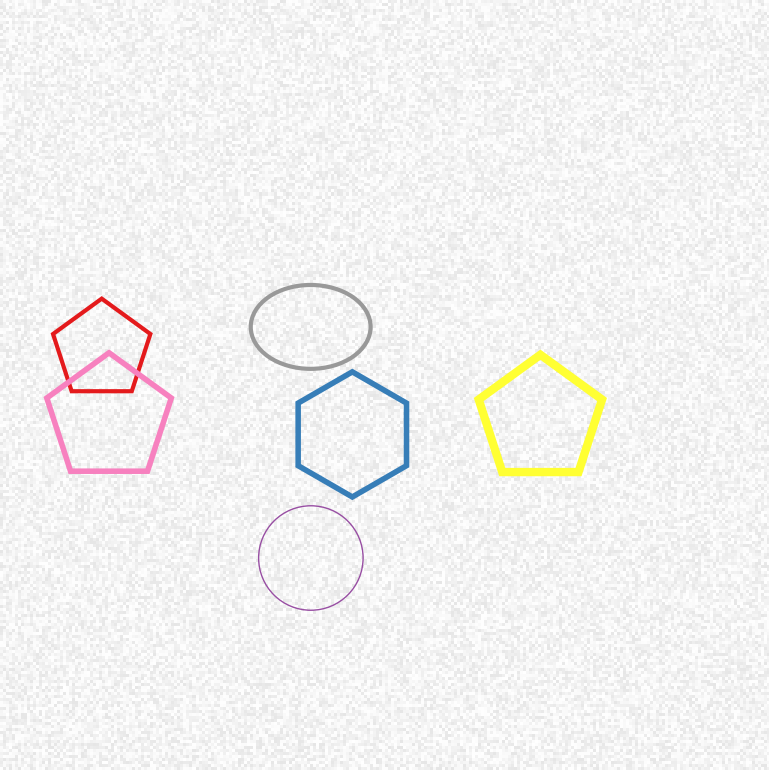[{"shape": "pentagon", "thickness": 1.5, "radius": 0.33, "center": [0.132, 0.546]}, {"shape": "hexagon", "thickness": 2, "radius": 0.41, "center": [0.458, 0.436]}, {"shape": "circle", "thickness": 0.5, "radius": 0.34, "center": [0.404, 0.275]}, {"shape": "pentagon", "thickness": 3, "radius": 0.42, "center": [0.702, 0.455]}, {"shape": "pentagon", "thickness": 2, "radius": 0.43, "center": [0.142, 0.457]}, {"shape": "oval", "thickness": 1.5, "radius": 0.39, "center": [0.403, 0.575]}]